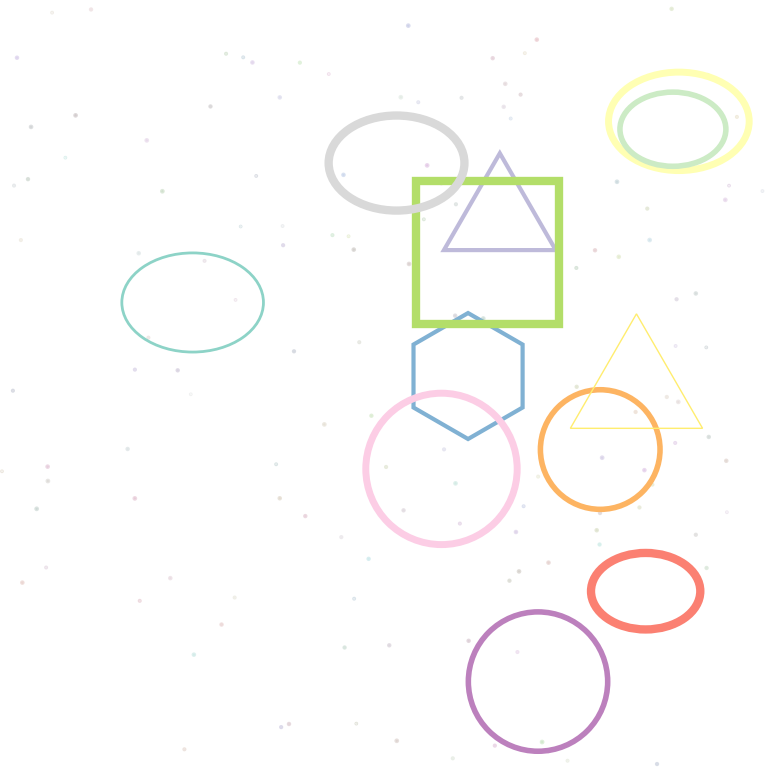[{"shape": "oval", "thickness": 1, "radius": 0.46, "center": [0.25, 0.607]}, {"shape": "oval", "thickness": 2.5, "radius": 0.46, "center": [0.882, 0.842]}, {"shape": "triangle", "thickness": 1.5, "radius": 0.42, "center": [0.649, 0.717]}, {"shape": "oval", "thickness": 3, "radius": 0.35, "center": [0.839, 0.232]}, {"shape": "hexagon", "thickness": 1.5, "radius": 0.41, "center": [0.608, 0.512]}, {"shape": "circle", "thickness": 2, "radius": 0.39, "center": [0.78, 0.416]}, {"shape": "square", "thickness": 3, "radius": 0.46, "center": [0.633, 0.673]}, {"shape": "circle", "thickness": 2.5, "radius": 0.49, "center": [0.573, 0.391]}, {"shape": "oval", "thickness": 3, "radius": 0.44, "center": [0.515, 0.788]}, {"shape": "circle", "thickness": 2, "radius": 0.45, "center": [0.699, 0.115]}, {"shape": "oval", "thickness": 2, "radius": 0.34, "center": [0.874, 0.832]}, {"shape": "triangle", "thickness": 0.5, "radius": 0.5, "center": [0.827, 0.493]}]